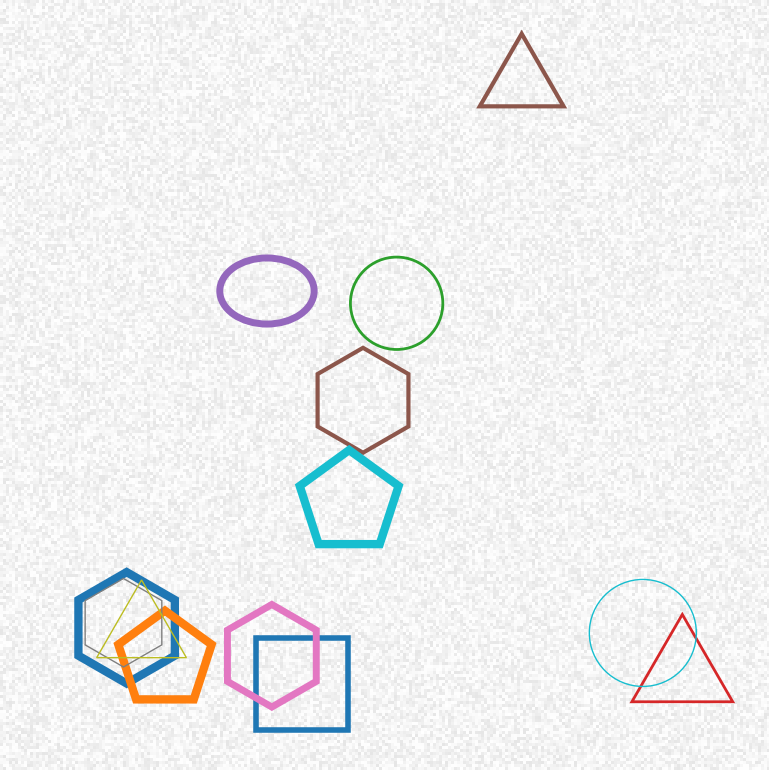[{"shape": "hexagon", "thickness": 3, "radius": 0.36, "center": [0.164, 0.185]}, {"shape": "square", "thickness": 2, "radius": 0.3, "center": [0.392, 0.112]}, {"shape": "pentagon", "thickness": 3, "radius": 0.32, "center": [0.214, 0.143]}, {"shape": "circle", "thickness": 1, "radius": 0.3, "center": [0.515, 0.606]}, {"shape": "triangle", "thickness": 1, "radius": 0.38, "center": [0.886, 0.126]}, {"shape": "oval", "thickness": 2.5, "radius": 0.31, "center": [0.347, 0.622]}, {"shape": "hexagon", "thickness": 1.5, "radius": 0.34, "center": [0.471, 0.48]}, {"shape": "triangle", "thickness": 1.5, "radius": 0.31, "center": [0.678, 0.893]}, {"shape": "hexagon", "thickness": 2.5, "radius": 0.33, "center": [0.353, 0.148]}, {"shape": "hexagon", "thickness": 0.5, "radius": 0.29, "center": [0.16, 0.191]}, {"shape": "triangle", "thickness": 0.5, "radius": 0.34, "center": [0.184, 0.18]}, {"shape": "pentagon", "thickness": 3, "radius": 0.34, "center": [0.453, 0.348]}, {"shape": "circle", "thickness": 0.5, "radius": 0.35, "center": [0.835, 0.178]}]